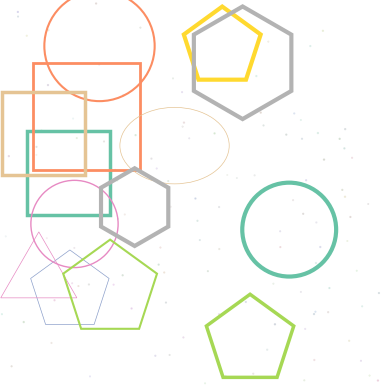[{"shape": "circle", "thickness": 3, "radius": 0.61, "center": [0.751, 0.404]}, {"shape": "square", "thickness": 2.5, "radius": 0.54, "center": [0.177, 0.55]}, {"shape": "circle", "thickness": 1.5, "radius": 0.72, "center": [0.258, 0.881]}, {"shape": "square", "thickness": 2, "radius": 0.69, "center": [0.224, 0.698]}, {"shape": "pentagon", "thickness": 0.5, "radius": 0.54, "center": [0.181, 0.244]}, {"shape": "triangle", "thickness": 0.5, "radius": 0.57, "center": [0.101, 0.283]}, {"shape": "circle", "thickness": 1, "radius": 0.57, "center": [0.193, 0.418]}, {"shape": "pentagon", "thickness": 1.5, "radius": 0.64, "center": [0.286, 0.25]}, {"shape": "pentagon", "thickness": 2.5, "radius": 0.6, "center": [0.65, 0.116]}, {"shape": "pentagon", "thickness": 3, "radius": 0.52, "center": [0.577, 0.878]}, {"shape": "oval", "thickness": 0.5, "radius": 0.71, "center": [0.453, 0.622]}, {"shape": "square", "thickness": 2.5, "radius": 0.54, "center": [0.112, 0.654]}, {"shape": "hexagon", "thickness": 3, "radius": 0.73, "center": [0.63, 0.837]}, {"shape": "hexagon", "thickness": 3, "radius": 0.5, "center": [0.35, 0.462]}]